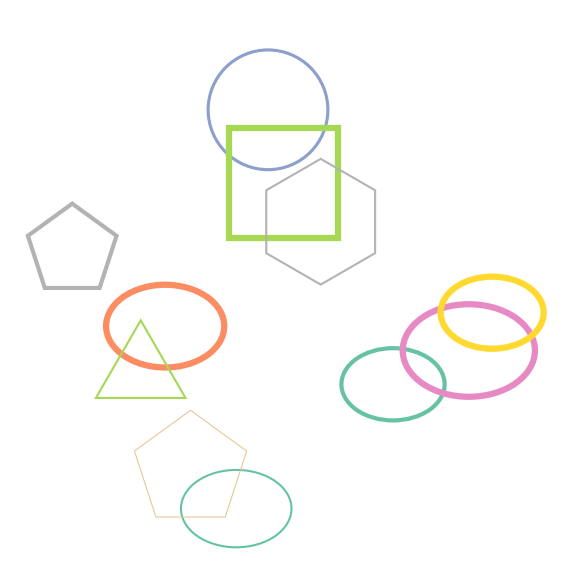[{"shape": "oval", "thickness": 1, "radius": 0.48, "center": [0.409, 0.118]}, {"shape": "oval", "thickness": 2, "radius": 0.45, "center": [0.681, 0.334]}, {"shape": "oval", "thickness": 3, "radius": 0.51, "center": [0.286, 0.434]}, {"shape": "circle", "thickness": 1.5, "radius": 0.52, "center": [0.464, 0.809]}, {"shape": "oval", "thickness": 3, "radius": 0.57, "center": [0.812, 0.392]}, {"shape": "square", "thickness": 3, "radius": 0.48, "center": [0.491, 0.683]}, {"shape": "triangle", "thickness": 1, "radius": 0.45, "center": [0.244, 0.355]}, {"shape": "oval", "thickness": 3, "radius": 0.45, "center": [0.852, 0.458]}, {"shape": "pentagon", "thickness": 0.5, "radius": 0.51, "center": [0.33, 0.187]}, {"shape": "pentagon", "thickness": 2, "radius": 0.4, "center": [0.125, 0.566]}, {"shape": "hexagon", "thickness": 1, "radius": 0.54, "center": [0.555, 0.615]}]